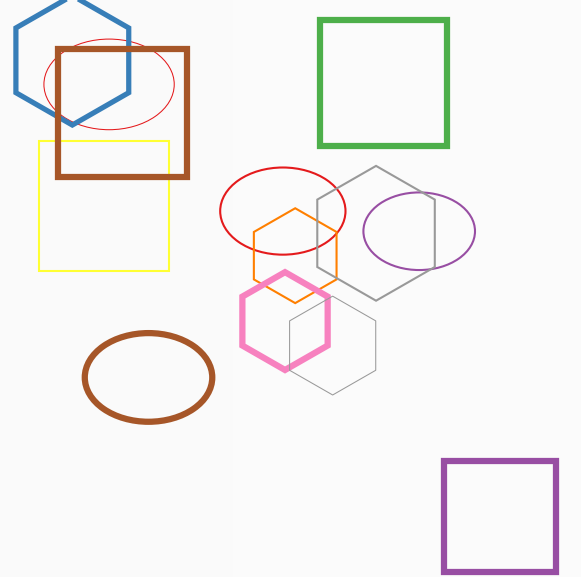[{"shape": "oval", "thickness": 0.5, "radius": 0.56, "center": [0.188, 0.853]}, {"shape": "oval", "thickness": 1, "radius": 0.54, "center": [0.487, 0.634]}, {"shape": "hexagon", "thickness": 2.5, "radius": 0.56, "center": [0.124, 0.895]}, {"shape": "square", "thickness": 3, "radius": 0.55, "center": [0.66, 0.856]}, {"shape": "oval", "thickness": 1, "radius": 0.48, "center": [0.721, 0.599]}, {"shape": "square", "thickness": 3, "radius": 0.48, "center": [0.86, 0.104]}, {"shape": "hexagon", "thickness": 1, "radius": 0.41, "center": [0.508, 0.556]}, {"shape": "square", "thickness": 1, "radius": 0.56, "center": [0.179, 0.643]}, {"shape": "oval", "thickness": 3, "radius": 0.55, "center": [0.256, 0.346]}, {"shape": "square", "thickness": 3, "radius": 0.55, "center": [0.211, 0.804]}, {"shape": "hexagon", "thickness": 3, "radius": 0.42, "center": [0.49, 0.443]}, {"shape": "hexagon", "thickness": 0.5, "radius": 0.43, "center": [0.572, 0.401]}, {"shape": "hexagon", "thickness": 1, "radius": 0.58, "center": [0.647, 0.595]}]